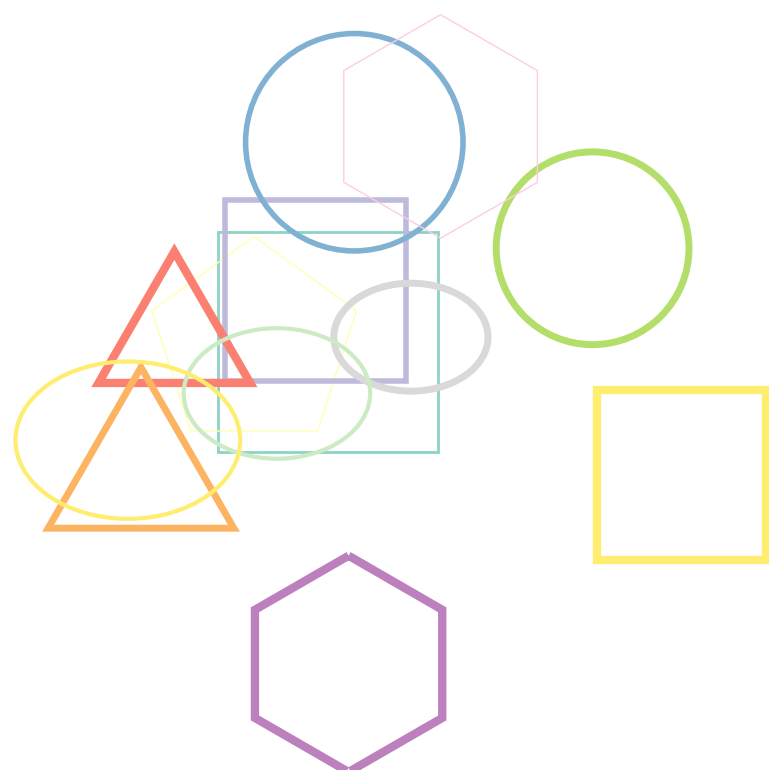[{"shape": "square", "thickness": 1, "radius": 0.71, "center": [0.426, 0.556]}, {"shape": "pentagon", "thickness": 0.5, "radius": 0.7, "center": [0.33, 0.553]}, {"shape": "square", "thickness": 2, "radius": 0.59, "center": [0.41, 0.623]}, {"shape": "triangle", "thickness": 3, "radius": 0.57, "center": [0.226, 0.56]}, {"shape": "circle", "thickness": 2, "radius": 0.71, "center": [0.46, 0.815]}, {"shape": "triangle", "thickness": 2.5, "radius": 0.7, "center": [0.183, 0.384]}, {"shape": "circle", "thickness": 2.5, "radius": 0.63, "center": [0.77, 0.678]}, {"shape": "hexagon", "thickness": 0.5, "radius": 0.73, "center": [0.572, 0.836]}, {"shape": "oval", "thickness": 2.5, "radius": 0.5, "center": [0.534, 0.562]}, {"shape": "hexagon", "thickness": 3, "radius": 0.7, "center": [0.453, 0.138]}, {"shape": "oval", "thickness": 1.5, "radius": 0.61, "center": [0.36, 0.489]}, {"shape": "square", "thickness": 3, "radius": 0.55, "center": [0.886, 0.383]}, {"shape": "oval", "thickness": 1.5, "radius": 0.73, "center": [0.166, 0.428]}]